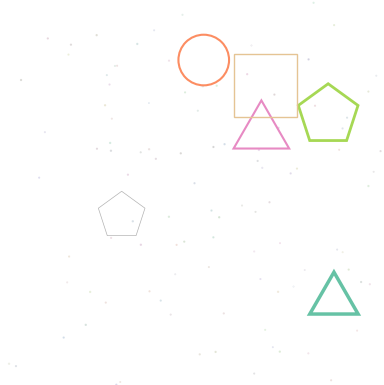[{"shape": "triangle", "thickness": 2.5, "radius": 0.36, "center": [0.867, 0.221]}, {"shape": "circle", "thickness": 1.5, "radius": 0.33, "center": [0.529, 0.844]}, {"shape": "triangle", "thickness": 1.5, "radius": 0.42, "center": [0.679, 0.656]}, {"shape": "pentagon", "thickness": 2, "radius": 0.41, "center": [0.852, 0.701]}, {"shape": "square", "thickness": 1, "radius": 0.41, "center": [0.689, 0.778]}, {"shape": "pentagon", "thickness": 0.5, "radius": 0.32, "center": [0.316, 0.44]}]